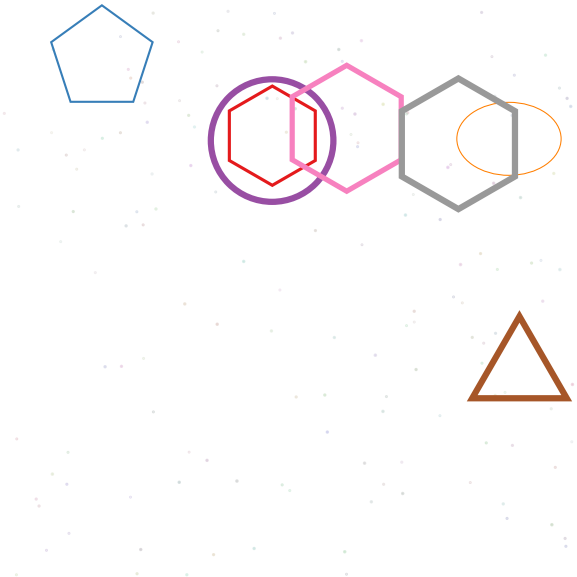[{"shape": "hexagon", "thickness": 1.5, "radius": 0.43, "center": [0.472, 0.764]}, {"shape": "pentagon", "thickness": 1, "radius": 0.46, "center": [0.176, 0.898]}, {"shape": "circle", "thickness": 3, "radius": 0.53, "center": [0.471, 0.756]}, {"shape": "oval", "thickness": 0.5, "radius": 0.45, "center": [0.881, 0.759]}, {"shape": "triangle", "thickness": 3, "radius": 0.47, "center": [0.9, 0.357]}, {"shape": "hexagon", "thickness": 2.5, "radius": 0.55, "center": [0.6, 0.777]}, {"shape": "hexagon", "thickness": 3, "radius": 0.57, "center": [0.794, 0.75]}]